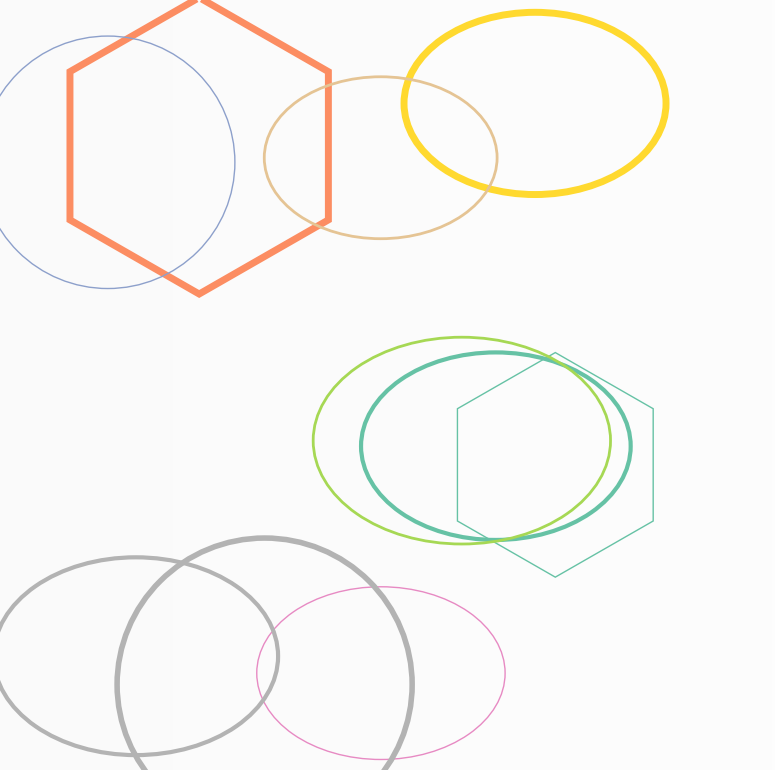[{"shape": "oval", "thickness": 1.5, "radius": 0.87, "center": [0.64, 0.421]}, {"shape": "hexagon", "thickness": 0.5, "radius": 0.73, "center": [0.717, 0.396]}, {"shape": "hexagon", "thickness": 2.5, "radius": 0.96, "center": [0.257, 0.811]}, {"shape": "circle", "thickness": 0.5, "radius": 0.82, "center": [0.139, 0.789]}, {"shape": "oval", "thickness": 0.5, "radius": 0.8, "center": [0.492, 0.126]}, {"shape": "oval", "thickness": 1, "radius": 0.96, "center": [0.596, 0.428]}, {"shape": "oval", "thickness": 2.5, "radius": 0.85, "center": [0.69, 0.866]}, {"shape": "oval", "thickness": 1, "radius": 0.75, "center": [0.491, 0.795]}, {"shape": "circle", "thickness": 2, "radius": 0.95, "center": [0.341, 0.111]}, {"shape": "oval", "thickness": 1.5, "radius": 0.92, "center": [0.175, 0.148]}]